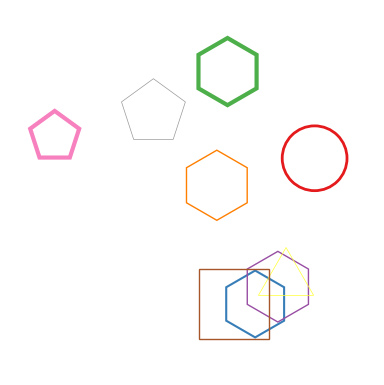[{"shape": "circle", "thickness": 2, "radius": 0.42, "center": [0.817, 0.589]}, {"shape": "hexagon", "thickness": 1.5, "radius": 0.43, "center": [0.663, 0.21]}, {"shape": "hexagon", "thickness": 3, "radius": 0.44, "center": [0.591, 0.814]}, {"shape": "hexagon", "thickness": 1, "radius": 0.46, "center": [0.722, 0.255]}, {"shape": "hexagon", "thickness": 1, "radius": 0.46, "center": [0.563, 0.519]}, {"shape": "triangle", "thickness": 0.5, "radius": 0.41, "center": [0.743, 0.274]}, {"shape": "square", "thickness": 1, "radius": 0.46, "center": [0.608, 0.21]}, {"shape": "pentagon", "thickness": 3, "radius": 0.33, "center": [0.142, 0.645]}, {"shape": "pentagon", "thickness": 0.5, "radius": 0.44, "center": [0.399, 0.708]}]